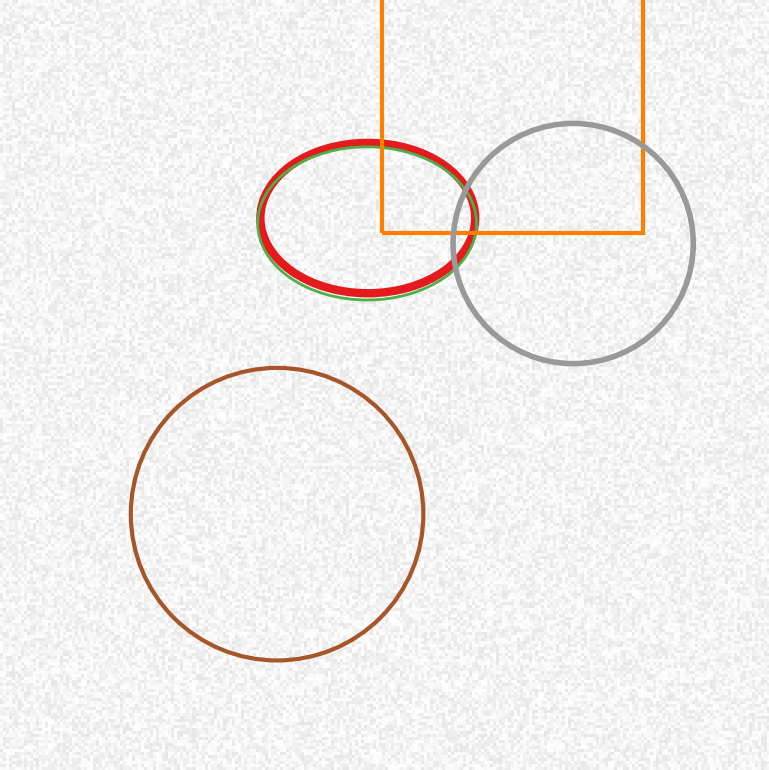[{"shape": "oval", "thickness": 3, "radius": 0.7, "center": [0.478, 0.717]}, {"shape": "oval", "thickness": 1, "radius": 0.71, "center": [0.477, 0.71]}, {"shape": "square", "thickness": 1.5, "radius": 0.85, "center": [0.666, 0.867]}, {"shape": "circle", "thickness": 1.5, "radius": 0.95, "center": [0.36, 0.332]}, {"shape": "circle", "thickness": 2, "radius": 0.78, "center": [0.744, 0.684]}]